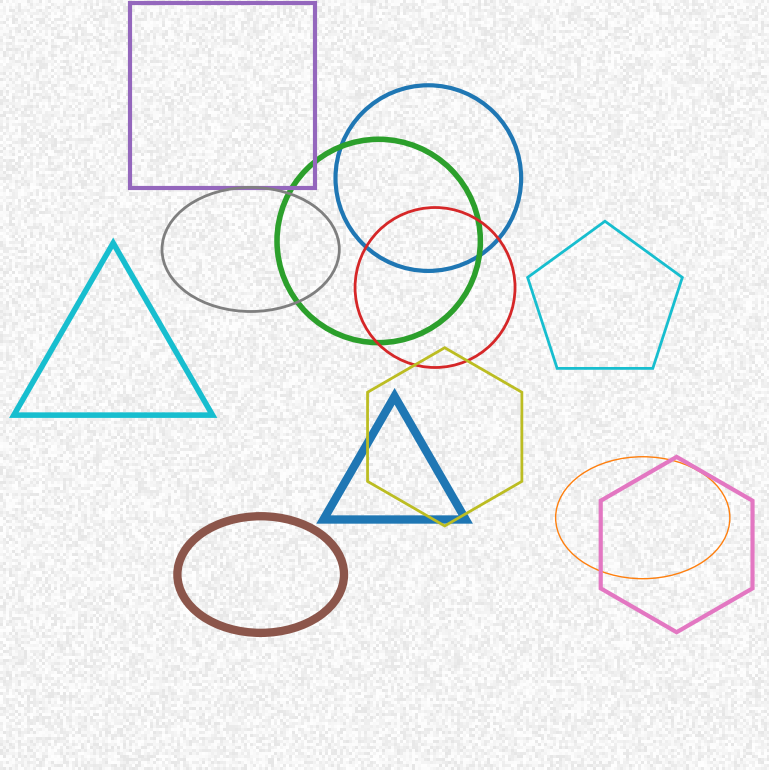[{"shape": "triangle", "thickness": 3, "radius": 0.53, "center": [0.512, 0.379]}, {"shape": "circle", "thickness": 1.5, "radius": 0.6, "center": [0.556, 0.769]}, {"shape": "oval", "thickness": 0.5, "radius": 0.57, "center": [0.835, 0.328]}, {"shape": "circle", "thickness": 2, "radius": 0.66, "center": [0.492, 0.687]}, {"shape": "circle", "thickness": 1, "radius": 0.52, "center": [0.565, 0.627]}, {"shape": "square", "thickness": 1.5, "radius": 0.6, "center": [0.289, 0.876]}, {"shape": "oval", "thickness": 3, "radius": 0.54, "center": [0.339, 0.254]}, {"shape": "hexagon", "thickness": 1.5, "radius": 0.57, "center": [0.879, 0.293]}, {"shape": "oval", "thickness": 1, "radius": 0.58, "center": [0.326, 0.676]}, {"shape": "hexagon", "thickness": 1, "radius": 0.58, "center": [0.578, 0.433]}, {"shape": "pentagon", "thickness": 1, "radius": 0.53, "center": [0.786, 0.607]}, {"shape": "triangle", "thickness": 2, "radius": 0.74, "center": [0.147, 0.535]}]